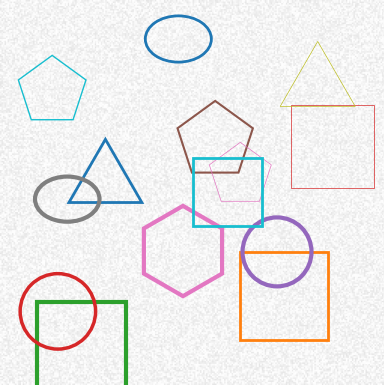[{"shape": "triangle", "thickness": 2, "radius": 0.55, "center": [0.274, 0.529]}, {"shape": "oval", "thickness": 2, "radius": 0.43, "center": [0.463, 0.899]}, {"shape": "square", "thickness": 2, "radius": 0.57, "center": [0.737, 0.231]}, {"shape": "square", "thickness": 3, "radius": 0.58, "center": [0.212, 0.1]}, {"shape": "square", "thickness": 0.5, "radius": 0.54, "center": [0.863, 0.621]}, {"shape": "circle", "thickness": 2.5, "radius": 0.49, "center": [0.15, 0.191]}, {"shape": "circle", "thickness": 3, "radius": 0.45, "center": [0.72, 0.346]}, {"shape": "pentagon", "thickness": 1.5, "radius": 0.51, "center": [0.559, 0.635]}, {"shape": "pentagon", "thickness": 0.5, "radius": 0.42, "center": [0.624, 0.546]}, {"shape": "hexagon", "thickness": 3, "radius": 0.59, "center": [0.475, 0.348]}, {"shape": "oval", "thickness": 3, "radius": 0.42, "center": [0.175, 0.483]}, {"shape": "triangle", "thickness": 0.5, "radius": 0.56, "center": [0.825, 0.78]}, {"shape": "square", "thickness": 2, "radius": 0.44, "center": [0.591, 0.501]}, {"shape": "pentagon", "thickness": 1, "radius": 0.46, "center": [0.136, 0.764]}]